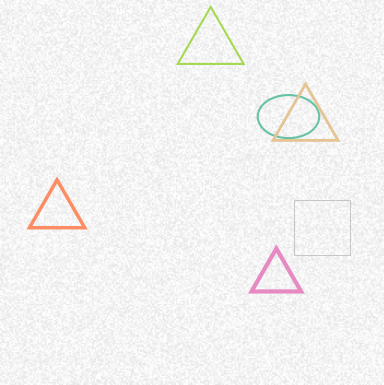[{"shape": "oval", "thickness": 1.5, "radius": 0.4, "center": [0.749, 0.697]}, {"shape": "triangle", "thickness": 2.5, "radius": 0.41, "center": [0.148, 0.45]}, {"shape": "triangle", "thickness": 3, "radius": 0.37, "center": [0.718, 0.28]}, {"shape": "triangle", "thickness": 1.5, "radius": 0.49, "center": [0.547, 0.883]}, {"shape": "triangle", "thickness": 2, "radius": 0.49, "center": [0.794, 0.684]}, {"shape": "square", "thickness": 0.5, "radius": 0.36, "center": [0.836, 0.41]}]